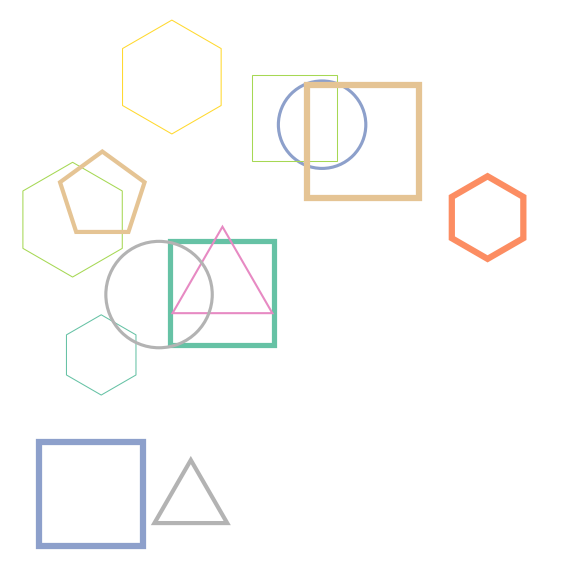[{"shape": "square", "thickness": 2.5, "radius": 0.45, "center": [0.384, 0.492]}, {"shape": "hexagon", "thickness": 0.5, "radius": 0.35, "center": [0.175, 0.385]}, {"shape": "hexagon", "thickness": 3, "radius": 0.36, "center": [0.844, 0.622]}, {"shape": "square", "thickness": 3, "radius": 0.45, "center": [0.157, 0.143]}, {"shape": "circle", "thickness": 1.5, "radius": 0.38, "center": [0.558, 0.783]}, {"shape": "triangle", "thickness": 1, "radius": 0.5, "center": [0.385, 0.507]}, {"shape": "hexagon", "thickness": 0.5, "radius": 0.5, "center": [0.126, 0.619]}, {"shape": "square", "thickness": 0.5, "radius": 0.37, "center": [0.51, 0.795]}, {"shape": "hexagon", "thickness": 0.5, "radius": 0.49, "center": [0.298, 0.866]}, {"shape": "square", "thickness": 3, "radius": 0.49, "center": [0.628, 0.754]}, {"shape": "pentagon", "thickness": 2, "radius": 0.38, "center": [0.177, 0.66]}, {"shape": "circle", "thickness": 1.5, "radius": 0.46, "center": [0.275, 0.489]}, {"shape": "triangle", "thickness": 2, "radius": 0.36, "center": [0.33, 0.13]}]